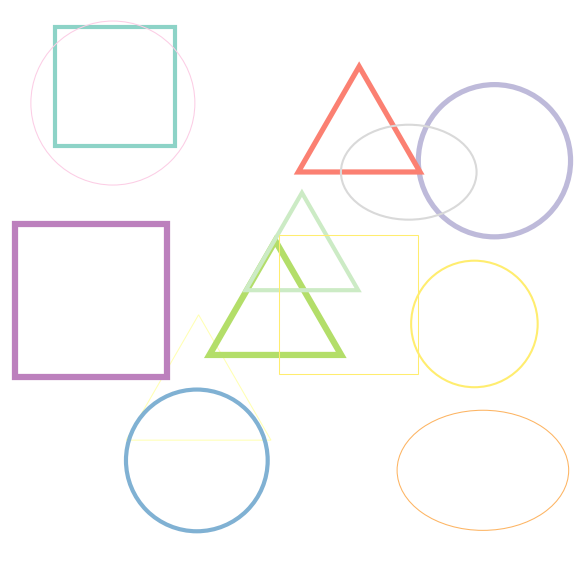[{"shape": "square", "thickness": 2, "radius": 0.52, "center": [0.199, 0.849]}, {"shape": "triangle", "thickness": 0.5, "radius": 0.72, "center": [0.344, 0.309]}, {"shape": "circle", "thickness": 2.5, "radius": 0.66, "center": [0.856, 0.721]}, {"shape": "triangle", "thickness": 2.5, "radius": 0.61, "center": [0.622, 0.762]}, {"shape": "circle", "thickness": 2, "radius": 0.61, "center": [0.341, 0.202]}, {"shape": "oval", "thickness": 0.5, "radius": 0.74, "center": [0.836, 0.185]}, {"shape": "triangle", "thickness": 3, "radius": 0.66, "center": [0.477, 0.45]}, {"shape": "circle", "thickness": 0.5, "radius": 0.71, "center": [0.195, 0.821]}, {"shape": "oval", "thickness": 1, "radius": 0.59, "center": [0.708, 0.701]}, {"shape": "square", "thickness": 3, "radius": 0.66, "center": [0.158, 0.479]}, {"shape": "triangle", "thickness": 2, "radius": 0.56, "center": [0.523, 0.553]}, {"shape": "circle", "thickness": 1, "radius": 0.55, "center": [0.821, 0.438]}, {"shape": "square", "thickness": 0.5, "radius": 0.6, "center": [0.604, 0.472]}]